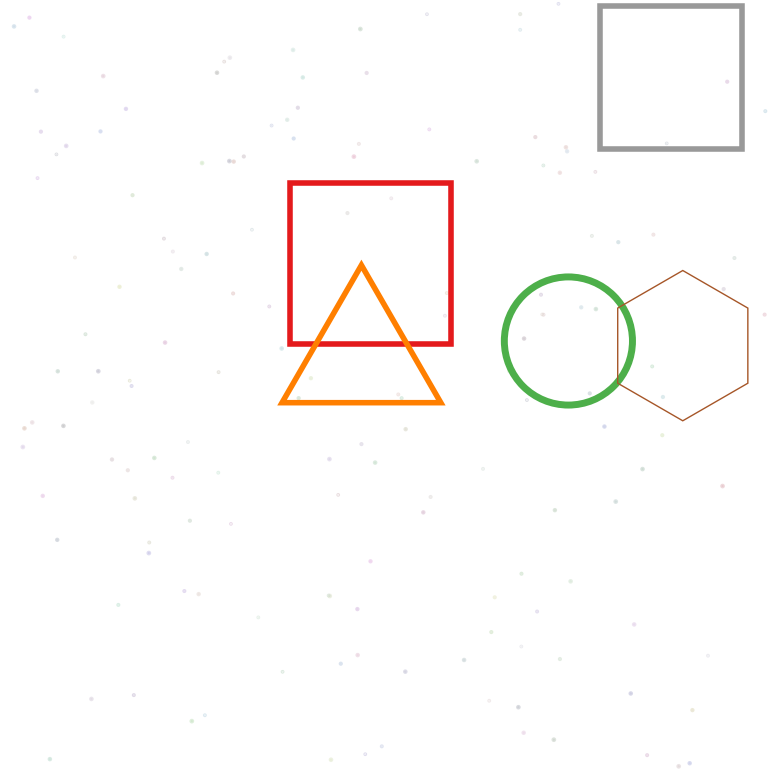[{"shape": "square", "thickness": 2, "radius": 0.52, "center": [0.481, 0.657]}, {"shape": "circle", "thickness": 2.5, "radius": 0.42, "center": [0.738, 0.557]}, {"shape": "triangle", "thickness": 2, "radius": 0.6, "center": [0.469, 0.537]}, {"shape": "hexagon", "thickness": 0.5, "radius": 0.49, "center": [0.887, 0.551]}, {"shape": "square", "thickness": 2, "radius": 0.46, "center": [0.872, 0.899]}]